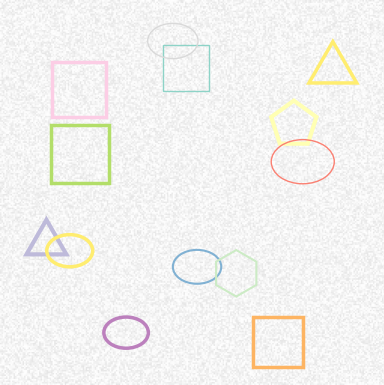[{"shape": "square", "thickness": 1, "radius": 0.3, "center": [0.482, 0.822]}, {"shape": "pentagon", "thickness": 3, "radius": 0.31, "center": [0.763, 0.677]}, {"shape": "triangle", "thickness": 3, "radius": 0.3, "center": [0.121, 0.369]}, {"shape": "oval", "thickness": 1, "radius": 0.41, "center": [0.786, 0.58]}, {"shape": "oval", "thickness": 1.5, "radius": 0.31, "center": [0.512, 0.307]}, {"shape": "square", "thickness": 2.5, "radius": 0.33, "center": [0.721, 0.111]}, {"shape": "square", "thickness": 2.5, "radius": 0.38, "center": [0.207, 0.6]}, {"shape": "square", "thickness": 2.5, "radius": 0.35, "center": [0.206, 0.768]}, {"shape": "oval", "thickness": 1, "radius": 0.33, "center": [0.449, 0.894]}, {"shape": "oval", "thickness": 2.5, "radius": 0.29, "center": [0.328, 0.136]}, {"shape": "hexagon", "thickness": 1.5, "radius": 0.3, "center": [0.614, 0.29]}, {"shape": "triangle", "thickness": 2.5, "radius": 0.36, "center": [0.865, 0.82]}, {"shape": "oval", "thickness": 2.5, "radius": 0.3, "center": [0.181, 0.349]}]